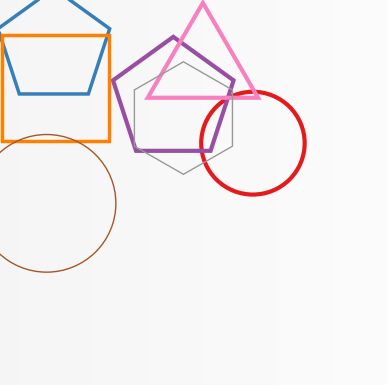[{"shape": "circle", "thickness": 3, "radius": 0.67, "center": [0.653, 0.628]}, {"shape": "pentagon", "thickness": 2.5, "radius": 0.76, "center": [0.139, 0.879]}, {"shape": "pentagon", "thickness": 3, "radius": 0.82, "center": [0.447, 0.741]}, {"shape": "square", "thickness": 2.5, "radius": 0.69, "center": [0.143, 0.771]}, {"shape": "circle", "thickness": 1, "radius": 0.89, "center": [0.12, 0.472]}, {"shape": "triangle", "thickness": 3, "radius": 0.82, "center": [0.524, 0.828]}, {"shape": "hexagon", "thickness": 1, "radius": 0.73, "center": [0.473, 0.693]}]